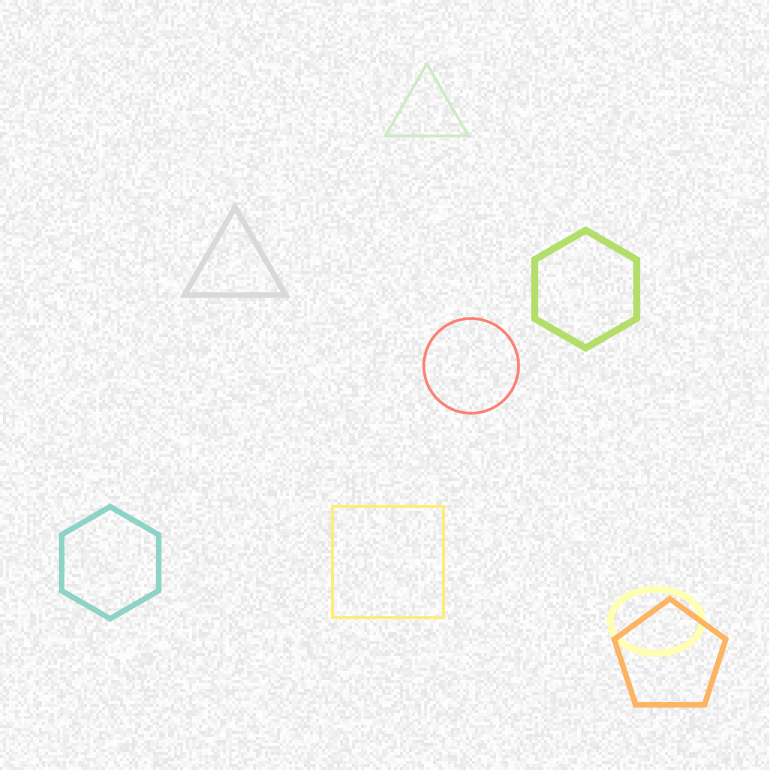[{"shape": "hexagon", "thickness": 2, "radius": 0.36, "center": [0.143, 0.269]}, {"shape": "oval", "thickness": 2.5, "radius": 0.3, "center": [0.852, 0.193]}, {"shape": "circle", "thickness": 1, "radius": 0.31, "center": [0.612, 0.525]}, {"shape": "pentagon", "thickness": 2, "radius": 0.38, "center": [0.87, 0.146]}, {"shape": "hexagon", "thickness": 2.5, "radius": 0.38, "center": [0.761, 0.625]}, {"shape": "triangle", "thickness": 2, "radius": 0.38, "center": [0.305, 0.655]}, {"shape": "triangle", "thickness": 1, "radius": 0.31, "center": [0.554, 0.855]}, {"shape": "square", "thickness": 1, "radius": 0.36, "center": [0.503, 0.271]}]